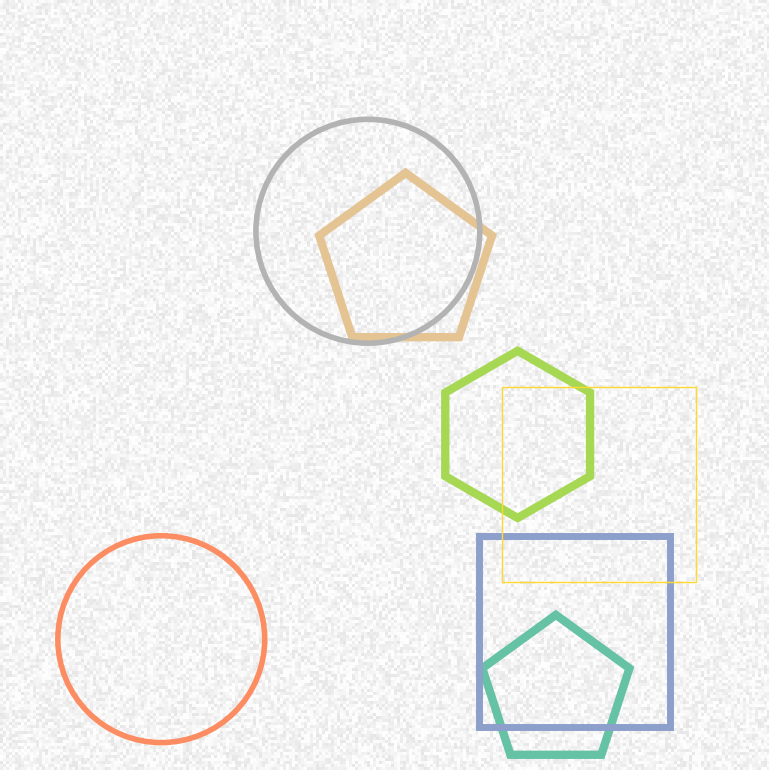[{"shape": "pentagon", "thickness": 3, "radius": 0.5, "center": [0.722, 0.101]}, {"shape": "circle", "thickness": 2, "radius": 0.67, "center": [0.209, 0.17]}, {"shape": "square", "thickness": 2.5, "radius": 0.62, "center": [0.746, 0.18]}, {"shape": "hexagon", "thickness": 3, "radius": 0.54, "center": [0.672, 0.436]}, {"shape": "square", "thickness": 0.5, "radius": 0.63, "center": [0.778, 0.371]}, {"shape": "pentagon", "thickness": 3, "radius": 0.59, "center": [0.527, 0.658]}, {"shape": "circle", "thickness": 2, "radius": 0.73, "center": [0.478, 0.7]}]